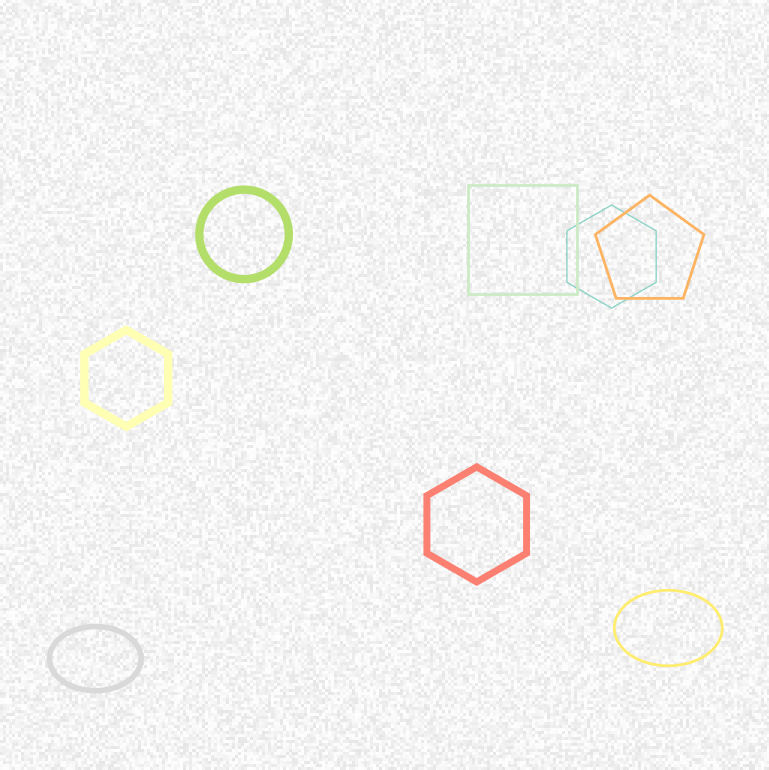[{"shape": "hexagon", "thickness": 0.5, "radius": 0.33, "center": [0.794, 0.667]}, {"shape": "hexagon", "thickness": 3, "radius": 0.31, "center": [0.164, 0.509]}, {"shape": "hexagon", "thickness": 2.5, "radius": 0.37, "center": [0.619, 0.319]}, {"shape": "pentagon", "thickness": 1, "radius": 0.37, "center": [0.844, 0.672]}, {"shape": "circle", "thickness": 3, "radius": 0.29, "center": [0.317, 0.696]}, {"shape": "oval", "thickness": 2, "radius": 0.3, "center": [0.124, 0.145]}, {"shape": "square", "thickness": 1, "radius": 0.35, "center": [0.678, 0.689]}, {"shape": "oval", "thickness": 1, "radius": 0.35, "center": [0.868, 0.184]}]